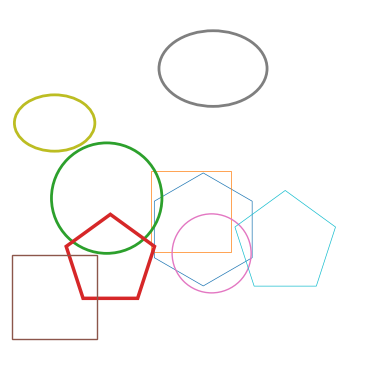[{"shape": "hexagon", "thickness": 0.5, "radius": 0.73, "center": [0.528, 0.404]}, {"shape": "square", "thickness": 0.5, "radius": 0.52, "center": [0.496, 0.45]}, {"shape": "circle", "thickness": 2, "radius": 0.72, "center": [0.277, 0.485]}, {"shape": "pentagon", "thickness": 2.5, "radius": 0.6, "center": [0.287, 0.323]}, {"shape": "square", "thickness": 1, "radius": 0.55, "center": [0.142, 0.228]}, {"shape": "circle", "thickness": 1, "radius": 0.51, "center": [0.55, 0.342]}, {"shape": "oval", "thickness": 2, "radius": 0.7, "center": [0.553, 0.822]}, {"shape": "oval", "thickness": 2, "radius": 0.52, "center": [0.142, 0.68]}, {"shape": "pentagon", "thickness": 0.5, "radius": 0.69, "center": [0.741, 0.368]}]